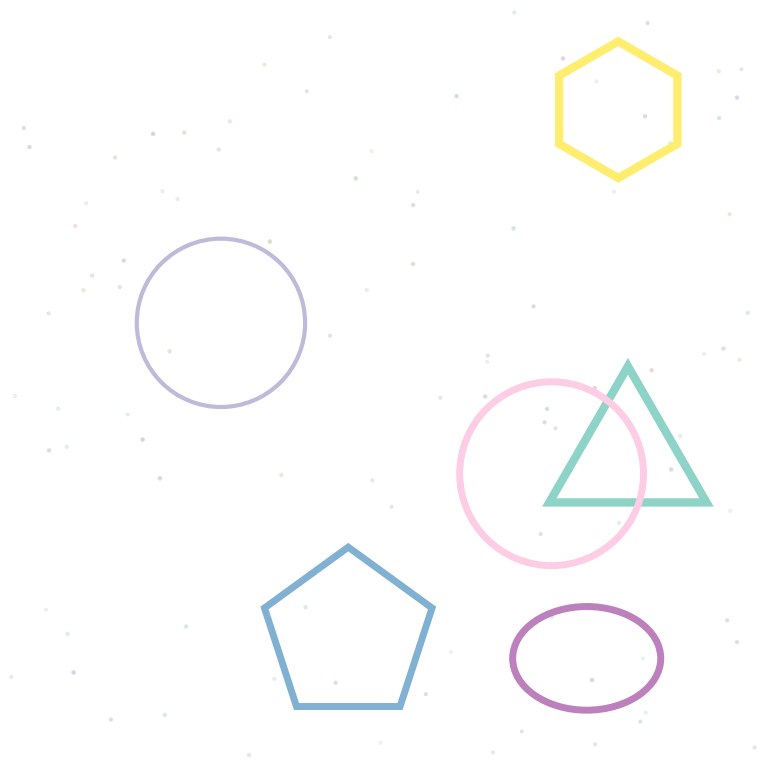[{"shape": "triangle", "thickness": 3, "radius": 0.59, "center": [0.815, 0.406]}, {"shape": "circle", "thickness": 1.5, "radius": 0.55, "center": [0.287, 0.581]}, {"shape": "pentagon", "thickness": 2.5, "radius": 0.57, "center": [0.452, 0.175]}, {"shape": "circle", "thickness": 2.5, "radius": 0.6, "center": [0.716, 0.385]}, {"shape": "oval", "thickness": 2.5, "radius": 0.48, "center": [0.762, 0.145]}, {"shape": "hexagon", "thickness": 3, "radius": 0.44, "center": [0.803, 0.857]}]